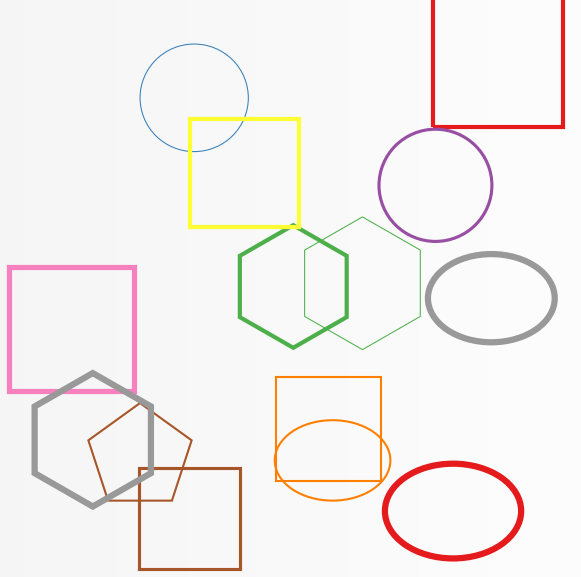[{"shape": "square", "thickness": 2, "radius": 0.56, "center": [0.856, 0.892]}, {"shape": "oval", "thickness": 3, "radius": 0.59, "center": [0.779, 0.114]}, {"shape": "circle", "thickness": 0.5, "radius": 0.47, "center": [0.334, 0.83]}, {"shape": "hexagon", "thickness": 0.5, "radius": 0.57, "center": [0.624, 0.509]}, {"shape": "hexagon", "thickness": 2, "radius": 0.53, "center": [0.505, 0.503]}, {"shape": "circle", "thickness": 1.5, "radius": 0.49, "center": [0.749, 0.678]}, {"shape": "oval", "thickness": 1, "radius": 0.5, "center": [0.572, 0.202]}, {"shape": "square", "thickness": 1, "radius": 0.45, "center": [0.564, 0.256]}, {"shape": "square", "thickness": 2, "radius": 0.47, "center": [0.421, 0.7]}, {"shape": "square", "thickness": 1.5, "radius": 0.43, "center": [0.327, 0.101]}, {"shape": "pentagon", "thickness": 1, "radius": 0.47, "center": [0.241, 0.208]}, {"shape": "square", "thickness": 2.5, "radius": 0.54, "center": [0.124, 0.43]}, {"shape": "hexagon", "thickness": 3, "radius": 0.58, "center": [0.16, 0.238]}, {"shape": "oval", "thickness": 3, "radius": 0.55, "center": [0.845, 0.483]}]